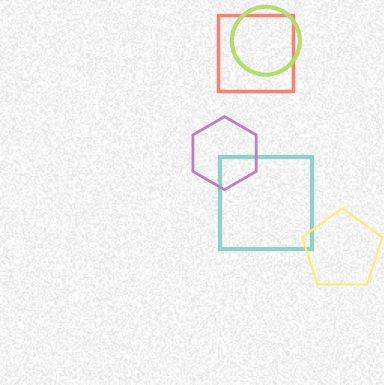[{"shape": "square", "thickness": 3, "radius": 0.6, "center": [0.692, 0.474]}, {"shape": "square", "thickness": 2.5, "radius": 0.49, "center": [0.664, 0.862]}, {"shape": "circle", "thickness": 3, "radius": 0.44, "center": [0.69, 0.894]}, {"shape": "hexagon", "thickness": 2, "radius": 0.47, "center": [0.583, 0.602]}, {"shape": "pentagon", "thickness": 1.5, "radius": 0.55, "center": [0.889, 0.35]}]